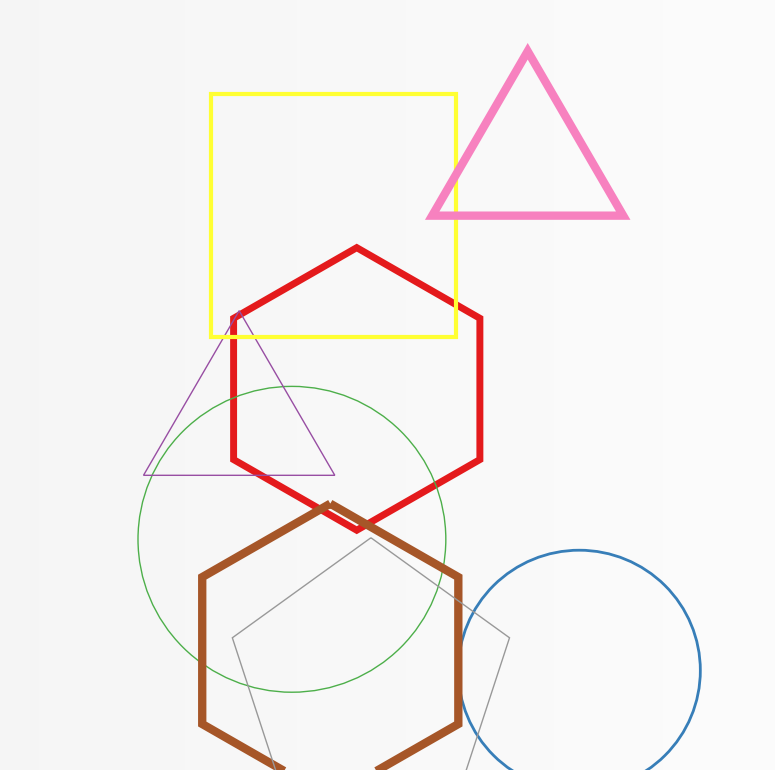[{"shape": "hexagon", "thickness": 2.5, "radius": 0.92, "center": [0.46, 0.495]}, {"shape": "circle", "thickness": 1, "radius": 0.78, "center": [0.747, 0.129]}, {"shape": "circle", "thickness": 0.5, "radius": 0.99, "center": [0.377, 0.3]}, {"shape": "triangle", "thickness": 0.5, "radius": 0.71, "center": [0.309, 0.454]}, {"shape": "square", "thickness": 1.5, "radius": 0.79, "center": [0.43, 0.72]}, {"shape": "hexagon", "thickness": 3, "radius": 0.95, "center": [0.426, 0.155]}, {"shape": "triangle", "thickness": 3, "radius": 0.71, "center": [0.681, 0.791]}, {"shape": "pentagon", "thickness": 0.5, "radius": 0.94, "center": [0.479, 0.114]}]